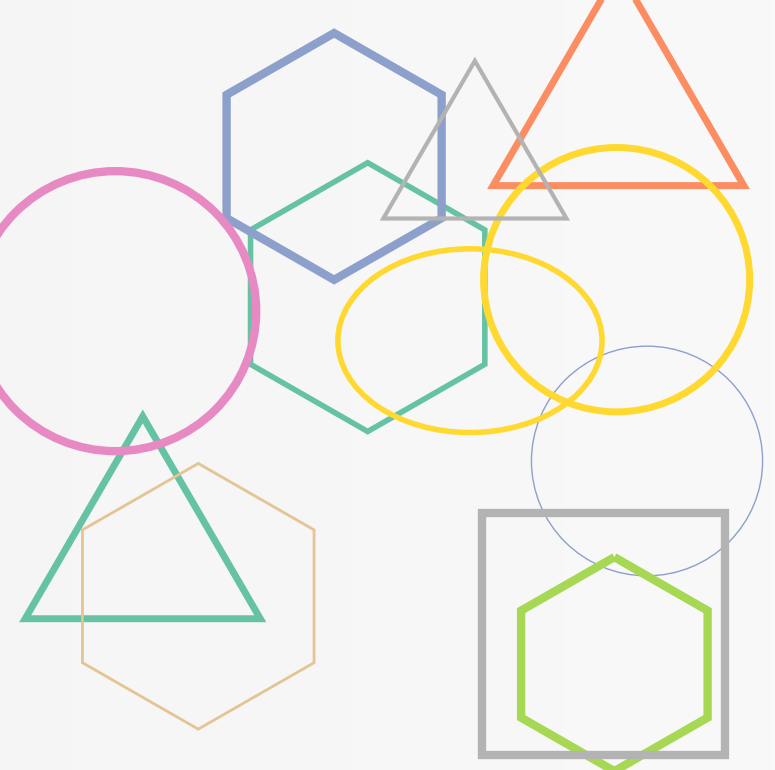[{"shape": "hexagon", "thickness": 2, "radius": 0.87, "center": [0.474, 0.614]}, {"shape": "triangle", "thickness": 2.5, "radius": 0.88, "center": [0.184, 0.284]}, {"shape": "triangle", "thickness": 2.5, "radius": 0.93, "center": [0.798, 0.852]}, {"shape": "circle", "thickness": 0.5, "radius": 0.75, "center": [0.835, 0.401]}, {"shape": "hexagon", "thickness": 3, "radius": 0.8, "center": [0.431, 0.797]}, {"shape": "circle", "thickness": 3, "radius": 0.91, "center": [0.149, 0.596]}, {"shape": "hexagon", "thickness": 3, "radius": 0.69, "center": [0.793, 0.138]}, {"shape": "oval", "thickness": 2, "radius": 0.85, "center": [0.606, 0.558]}, {"shape": "circle", "thickness": 2.5, "radius": 0.86, "center": [0.796, 0.637]}, {"shape": "hexagon", "thickness": 1, "radius": 0.86, "center": [0.256, 0.226]}, {"shape": "square", "thickness": 3, "radius": 0.79, "center": [0.779, 0.177]}, {"shape": "triangle", "thickness": 1.5, "radius": 0.68, "center": [0.613, 0.784]}]